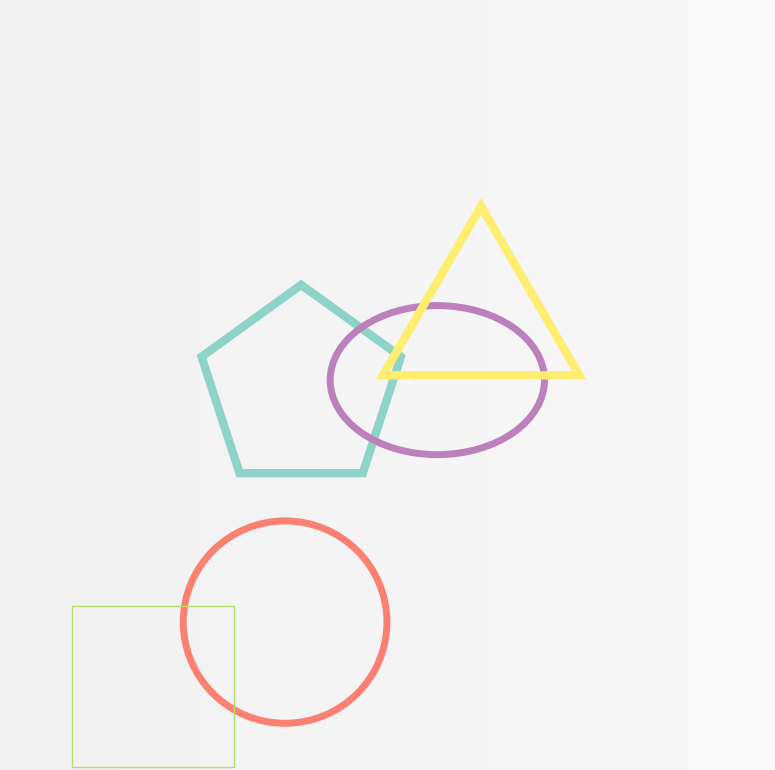[{"shape": "pentagon", "thickness": 3, "radius": 0.68, "center": [0.389, 0.495]}, {"shape": "circle", "thickness": 2.5, "radius": 0.66, "center": [0.368, 0.192]}, {"shape": "square", "thickness": 0.5, "radius": 0.52, "center": [0.197, 0.109]}, {"shape": "oval", "thickness": 2.5, "radius": 0.69, "center": [0.564, 0.506]}, {"shape": "triangle", "thickness": 3, "radius": 0.73, "center": [0.621, 0.586]}]